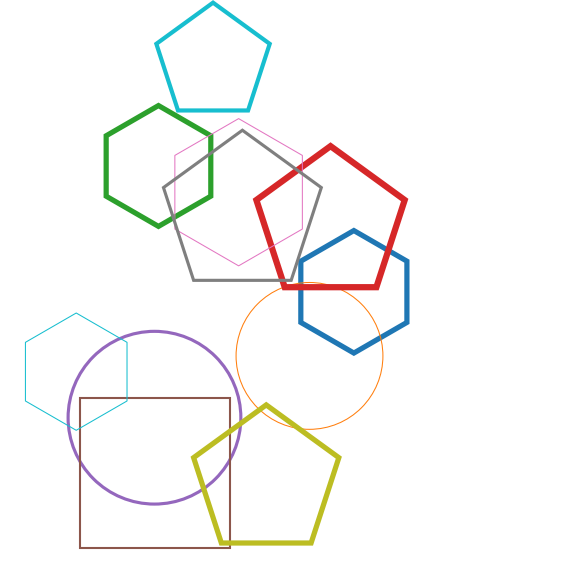[{"shape": "hexagon", "thickness": 2.5, "radius": 0.53, "center": [0.613, 0.494]}, {"shape": "circle", "thickness": 0.5, "radius": 0.64, "center": [0.536, 0.383]}, {"shape": "hexagon", "thickness": 2.5, "radius": 0.52, "center": [0.274, 0.712]}, {"shape": "pentagon", "thickness": 3, "radius": 0.68, "center": [0.572, 0.611]}, {"shape": "circle", "thickness": 1.5, "radius": 0.75, "center": [0.267, 0.276]}, {"shape": "square", "thickness": 1, "radius": 0.65, "center": [0.269, 0.18]}, {"shape": "hexagon", "thickness": 0.5, "radius": 0.64, "center": [0.413, 0.666]}, {"shape": "pentagon", "thickness": 1.5, "radius": 0.72, "center": [0.42, 0.63]}, {"shape": "pentagon", "thickness": 2.5, "radius": 0.66, "center": [0.461, 0.166]}, {"shape": "hexagon", "thickness": 0.5, "radius": 0.51, "center": [0.132, 0.356]}, {"shape": "pentagon", "thickness": 2, "radius": 0.52, "center": [0.369, 0.891]}]